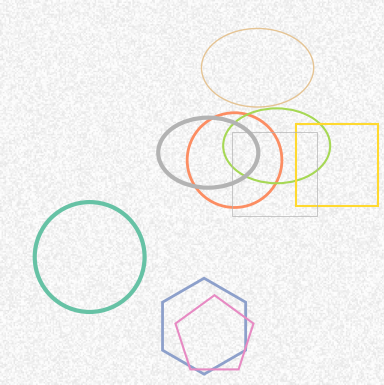[{"shape": "circle", "thickness": 3, "radius": 0.71, "center": [0.233, 0.332]}, {"shape": "circle", "thickness": 2, "radius": 0.61, "center": [0.609, 0.584]}, {"shape": "hexagon", "thickness": 2, "radius": 0.62, "center": [0.53, 0.153]}, {"shape": "pentagon", "thickness": 1.5, "radius": 0.53, "center": [0.557, 0.127]}, {"shape": "oval", "thickness": 1.5, "radius": 0.69, "center": [0.719, 0.621]}, {"shape": "square", "thickness": 1.5, "radius": 0.54, "center": [0.875, 0.572]}, {"shape": "oval", "thickness": 1, "radius": 0.73, "center": [0.669, 0.824]}, {"shape": "oval", "thickness": 3, "radius": 0.65, "center": [0.541, 0.604]}, {"shape": "square", "thickness": 0.5, "radius": 0.55, "center": [0.713, 0.548]}]